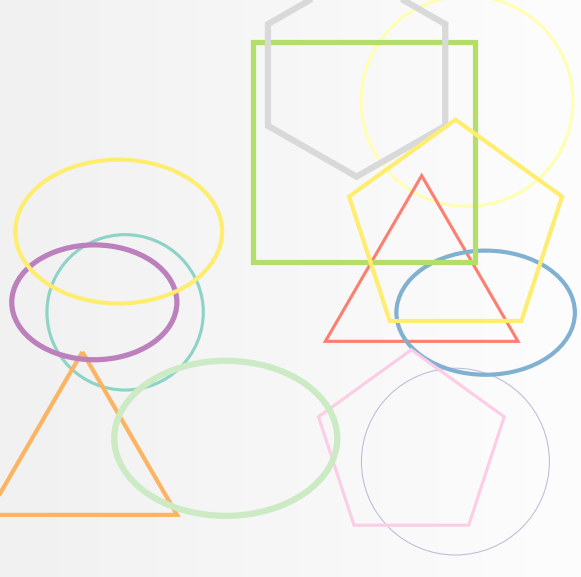[{"shape": "circle", "thickness": 1.5, "radius": 0.67, "center": [0.215, 0.458]}, {"shape": "circle", "thickness": 1.5, "radius": 0.91, "center": [0.804, 0.824]}, {"shape": "circle", "thickness": 0.5, "radius": 0.81, "center": [0.784, 0.2]}, {"shape": "triangle", "thickness": 1.5, "radius": 0.96, "center": [0.725, 0.504]}, {"shape": "oval", "thickness": 2, "radius": 0.77, "center": [0.836, 0.458]}, {"shape": "triangle", "thickness": 2, "radius": 0.94, "center": [0.142, 0.202]}, {"shape": "square", "thickness": 2.5, "radius": 0.95, "center": [0.626, 0.736]}, {"shape": "pentagon", "thickness": 1.5, "radius": 0.84, "center": [0.708, 0.226]}, {"shape": "hexagon", "thickness": 3, "radius": 0.88, "center": [0.614, 0.869]}, {"shape": "oval", "thickness": 2.5, "radius": 0.71, "center": [0.162, 0.476]}, {"shape": "oval", "thickness": 3, "radius": 0.96, "center": [0.388, 0.24]}, {"shape": "oval", "thickness": 2, "radius": 0.89, "center": [0.204, 0.598]}, {"shape": "pentagon", "thickness": 2, "radius": 0.96, "center": [0.784, 0.599]}]